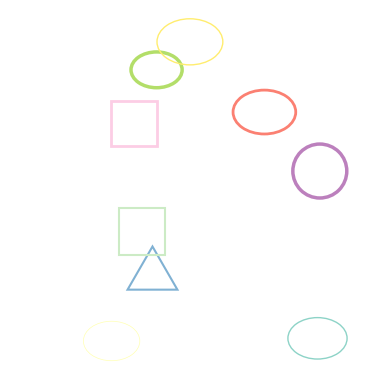[{"shape": "oval", "thickness": 1, "radius": 0.38, "center": [0.825, 0.121]}, {"shape": "oval", "thickness": 0.5, "radius": 0.37, "center": [0.29, 0.114]}, {"shape": "oval", "thickness": 2, "radius": 0.41, "center": [0.687, 0.709]}, {"shape": "triangle", "thickness": 1.5, "radius": 0.37, "center": [0.396, 0.285]}, {"shape": "oval", "thickness": 2.5, "radius": 0.33, "center": [0.407, 0.819]}, {"shape": "square", "thickness": 2, "radius": 0.29, "center": [0.348, 0.68]}, {"shape": "circle", "thickness": 2.5, "radius": 0.35, "center": [0.831, 0.556]}, {"shape": "square", "thickness": 1.5, "radius": 0.3, "center": [0.369, 0.399]}, {"shape": "oval", "thickness": 1, "radius": 0.43, "center": [0.493, 0.891]}]